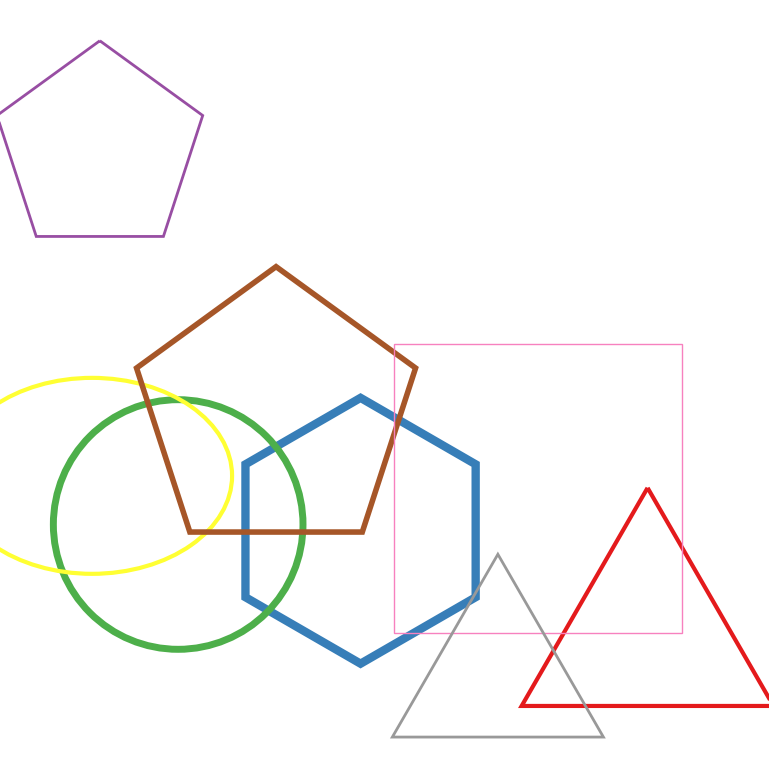[{"shape": "triangle", "thickness": 1.5, "radius": 0.94, "center": [0.841, 0.178]}, {"shape": "hexagon", "thickness": 3, "radius": 0.86, "center": [0.468, 0.311]}, {"shape": "circle", "thickness": 2.5, "radius": 0.81, "center": [0.231, 0.319]}, {"shape": "pentagon", "thickness": 1, "radius": 0.7, "center": [0.13, 0.807]}, {"shape": "oval", "thickness": 1.5, "radius": 0.91, "center": [0.12, 0.382]}, {"shape": "pentagon", "thickness": 2, "radius": 0.95, "center": [0.359, 0.463]}, {"shape": "square", "thickness": 0.5, "radius": 0.94, "center": [0.699, 0.366]}, {"shape": "triangle", "thickness": 1, "radius": 0.79, "center": [0.647, 0.122]}]